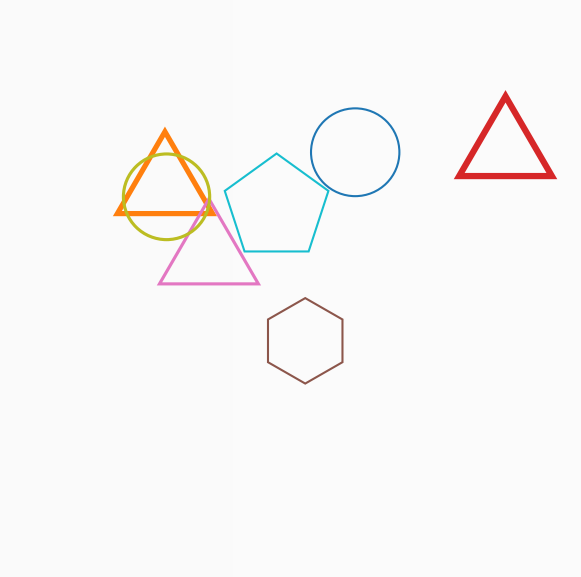[{"shape": "circle", "thickness": 1, "radius": 0.38, "center": [0.611, 0.735]}, {"shape": "triangle", "thickness": 2.5, "radius": 0.47, "center": [0.284, 0.677]}, {"shape": "triangle", "thickness": 3, "radius": 0.46, "center": [0.87, 0.74]}, {"shape": "hexagon", "thickness": 1, "radius": 0.37, "center": [0.525, 0.409]}, {"shape": "triangle", "thickness": 1.5, "radius": 0.49, "center": [0.359, 0.557]}, {"shape": "circle", "thickness": 1.5, "radius": 0.37, "center": [0.287, 0.658]}, {"shape": "pentagon", "thickness": 1, "radius": 0.47, "center": [0.476, 0.64]}]